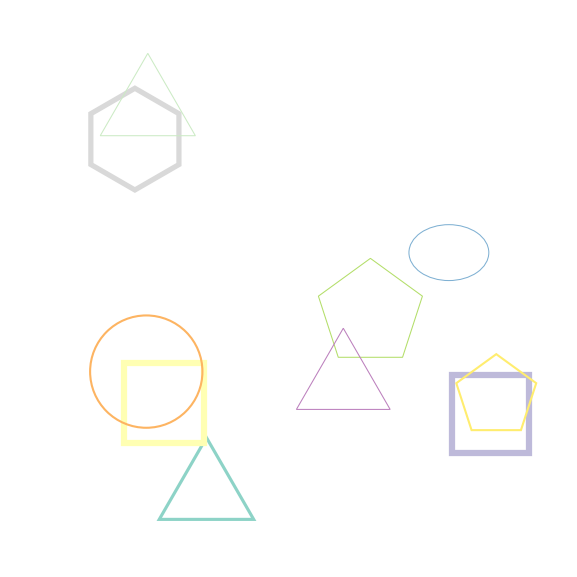[{"shape": "triangle", "thickness": 1.5, "radius": 0.47, "center": [0.358, 0.147]}, {"shape": "square", "thickness": 3, "radius": 0.35, "center": [0.284, 0.301]}, {"shape": "square", "thickness": 3, "radius": 0.33, "center": [0.849, 0.282]}, {"shape": "oval", "thickness": 0.5, "radius": 0.35, "center": [0.777, 0.562]}, {"shape": "circle", "thickness": 1, "radius": 0.49, "center": [0.253, 0.356]}, {"shape": "pentagon", "thickness": 0.5, "radius": 0.47, "center": [0.641, 0.457]}, {"shape": "hexagon", "thickness": 2.5, "radius": 0.44, "center": [0.234, 0.758]}, {"shape": "triangle", "thickness": 0.5, "radius": 0.47, "center": [0.594, 0.337]}, {"shape": "triangle", "thickness": 0.5, "radius": 0.48, "center": [0.256, 0.812]}, {"shape": "pentagon", "thickness": 1, "radius": 0.36, "center": [0.859, 0.313]}]